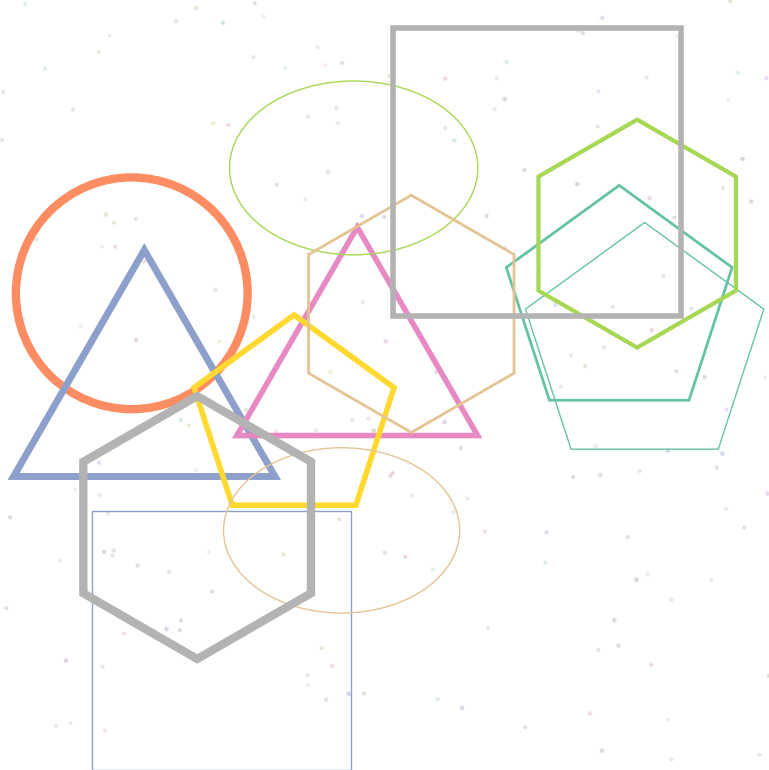[{"shape": "pentagon", "thickness": 1, "radius": 0.77, "center": [0.804, 0.605]}, {"shape": "pentagon", "thickness": 0.5, "radius": 0.81, "center": [0.837, 0.548]}, {"shape": "circle", "thickness": 3, "radius": 0.75, "center": [0.171, 0.619]}, {"shape": "triangle", "thickness": 2.5, "radius": 0.98, "center": [0.187, 0.479]}, {"shape": "square", "thickness": 0.5, "radius": 0.84, "center": [0.288, 0.168]}, {"shape": "triangle", "thickness": 2, "radius": 0.9, "center": [0.464, 0.525]}, {"shape": "hexagon", "thickness": 1.5, "radius": 0.74, "center": [0.828, 0.697]}, {"shape": "oval", "thickness": 0.5, "radius": 0.81, "center": [0.459, 0.782]}, {"shape": "pentagon", "thickness": 2, "radius": 0.68, "center": [0.382, 0.454]}, {"shape": "oval", "thickness": 0.5, "radius": 0.77, "center": [0.444, 0.311]}, {"shape": "hexagon", "thickness": 1, "radius": 0.77, "center": [0.534, 0.592]}, {"shape": "square", "thickness": 2, "radius": 0.93, "center": [0.698, 0.776]}, {"shape": "hexagon", "thickness": 3, "radius": 0.85, "center": [0.256, 0.315]}]